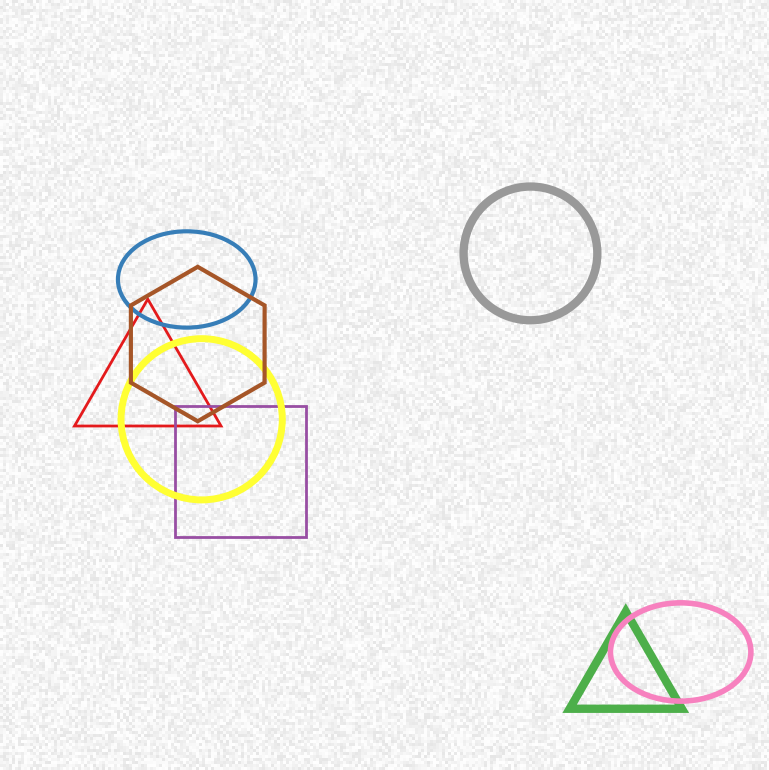[{"shape": "triangle", "thickness": 1, "radius": 0.55, "center": [0.192, 0.502]}, {"shape": "oval", "thickness": 1.5, "radius": 0.45, "center": [0.243, 0.637]}, {"shape": "triangle", "thickness": 3, "radius": 0.42, "center": [0.813, 0.122]}, {"shape": "square", "thickness": 1, "radius": 0.43, "center": [0.312, 0.388]}, {"shape": "circle", "thickness": 2.5, "radius": 0.52, "center": [0.262, 0.455]}, {"shape": "hexagon", "thickness": 1.5, "radius": 0.5, "center": [0.257, 0.553]}, {"shape": "oval", "thickness": 2, "radius": 0.46, "center": [0.884, 0.153]}, {"shape": "circle", "thickness": 3, "radius": 0.43, "center": [0.689, 0.671]}]